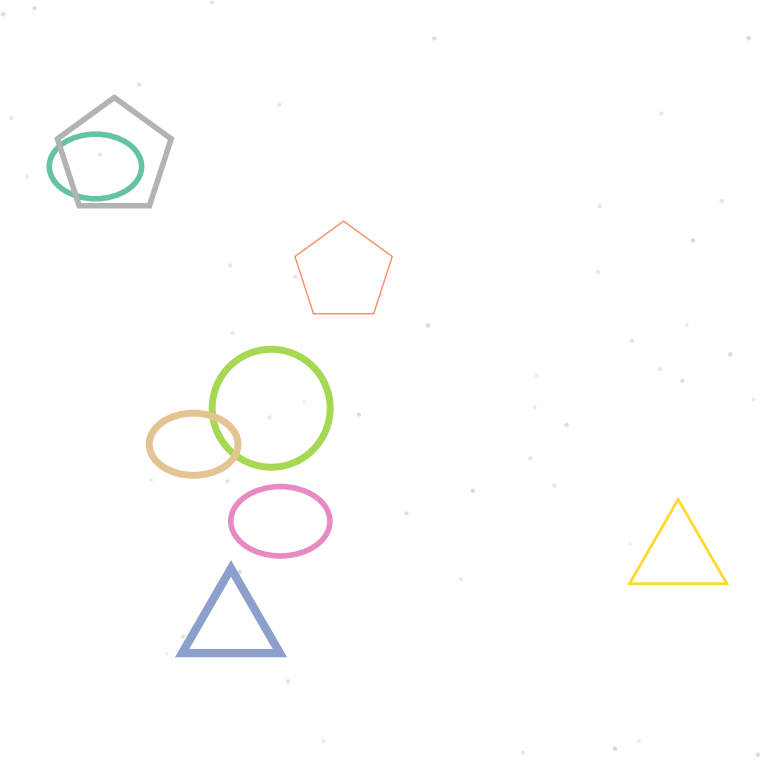[{"shape": "oval", "thickness": 2, "radius": 0.3, "center": [0.124, 0.784]}, {"shape": "pentagon", "thickness": 0.5, "radius": 0.33, "center": [0.446, 0.646]}, {"shape": "triangle", "thickness": 3, "radius": 0.37, "center": [0.3, 0.188]}, {"shape": "oval", "thickness": 2, "radius": 0.32, "center": [0.364, 0.323]}, {"shape": "circle", "thickness": 2.5, "radius": 0.38, "center": [0.352, 0.47]}, {"shape": "triangle", "thickness": 1, "radius": 0.36, "center": [0.881, 0.278]}, {"shape": "oval", "thickness": 2.5, "radius": 0.29, "center": [0.251, 0.423]}, {"shape": "pentagon", "thickness": 2, "radius": 0.39, "center": [0.148, 0.796]}]